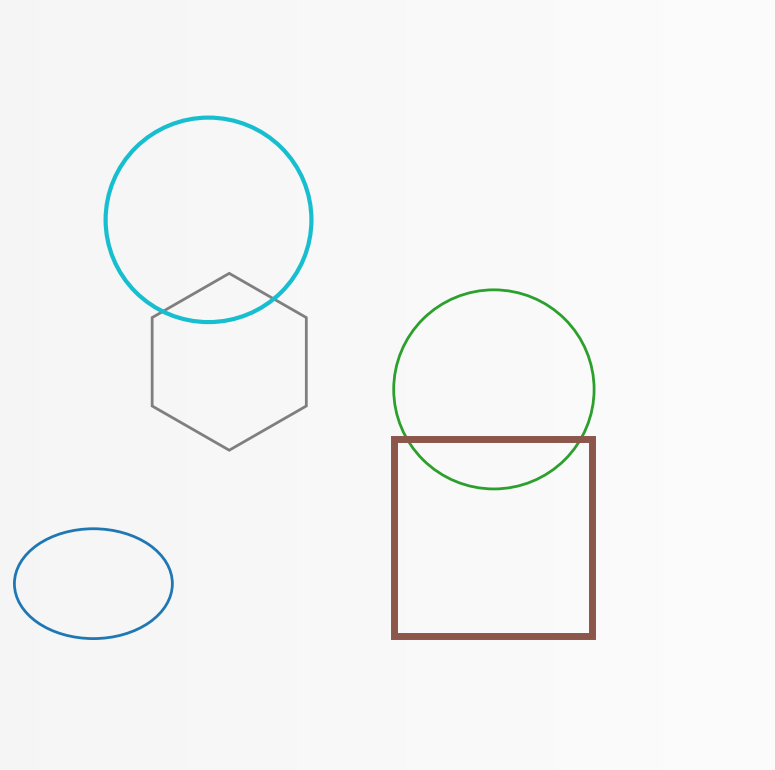[{"shape": "oval", "thickness": 1, "radius": 0.51, "center": [0.12, 0.242]}, {"shape": "circle", "thickness": 1, "radius": 0.65, "center": [0.637, 0.494]}, {"shape": "square", "thickness": 2.5, "radius": 0.64, "center": [0.636, 0.302]}, {"shape": "hexagon", "thickness": 1, "radius": 0.57, "center": [0.296, 0.53]}, {"shape": "circle", "thickness": 1.5, "radius": 0.66, "center": [0.269, 0.714]}]